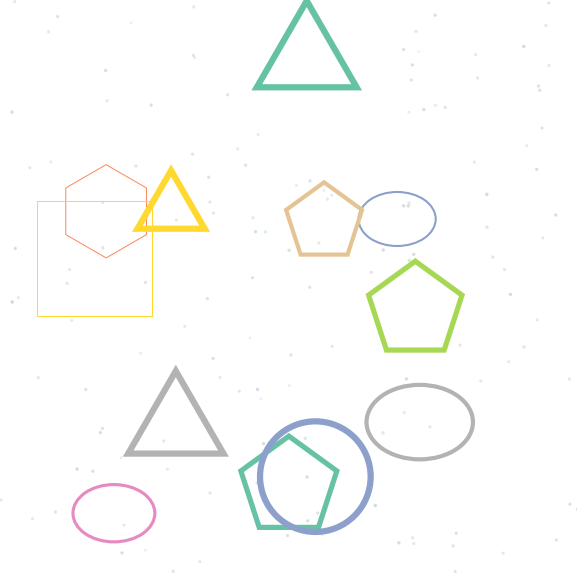[{"shape": "pentagon", "thickness": 2.5, "radius": 0.44, "center": [0.5, 0.157]}, {"shape": "triangle", "thickness": 3, "radius": 0.5, "center": [0.531, 0.898]}, {"shape": "hexagon", "thickness": 0.5, "radius": 0.4, "center": [0.184, 0.633]}, {"shape": "oval", "thickness": 1, "radius": 0.33, "center": [0.688, 0.62]}, {"shape": "circle", "thickness": 3, "radius": 0.48, "center": [0.546, 0.174]}, {"shape": "oval", "thickness": 1.5, "radius": 0.35, "center": [0.197, 0.11]}, {"shape": "pentagon", "thickness": 2.5, "radius": 0.43, "center": [0.719, 0.462]}, {"shape": "square", "thickness": 0.5, "radius": 0.5, "center": [0.163, 0.552]}, {"shape": "triangle", "thickness": 3, "radius": 0.34, "center": [0.296, 0.637]}, {"shape": "pentagon", "thickness": 2, "radius": 0.35, "center": [0.561, 0.614]}, {"shape": "oval", "thickness": 2, "radius": 0.46, "center": [0.727, 0.268]}, {"shape": "triangle", "thickness": 3, "radius": 0.48, "center": [0.304, 0.261]}]